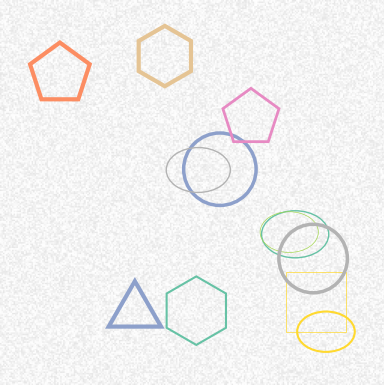[{"shape": "oval", "thickness": 1, "radius": 0.44, "center": [0.767, 0.391]}, {"shape": "hexagon", "thickness": 1.5, "radius": 0.44, "center": [0.51, 0.193]}, {"shape": "pentagon", "thickness": 3, "radius": 0.41, "center": [0.156, 0.808]}, {"shape": "triangle", "thickness": 3, "radius": 0.39, "center": [0.35, 0.191]}, {"shape": "circle", "thickness": 2.5, "radius": 0.47, "center": [0.571, 0.56]}, {"shape": "pentagon", "thickness": 2, "radius": 0.38, "center": [0.652, 0.694]}, {"shape": "oval", "thickness": 0.5, "radius": 0.38, "center": [0.751, 0.397]}, {"shape": "square", "thickness": 0.5, "radius": 0.39, "center": [0.82, 0.215]}, {"shape": "oval", "thickness": 1.5, "radius": 0.37, "center": [0.847, 0.138]}, {"shape": "hexagon", "thickness": 3, "radius": 0.39, "center": [0.428, 0.854]}, {"shape": "circle", "thickness": 2.5, "radius": 0.44, "center": [0.813, 0.328]}, {"shape": "oval", "thickness": 1, "radius": 0.42, "center": [0.515, 0.558]}]